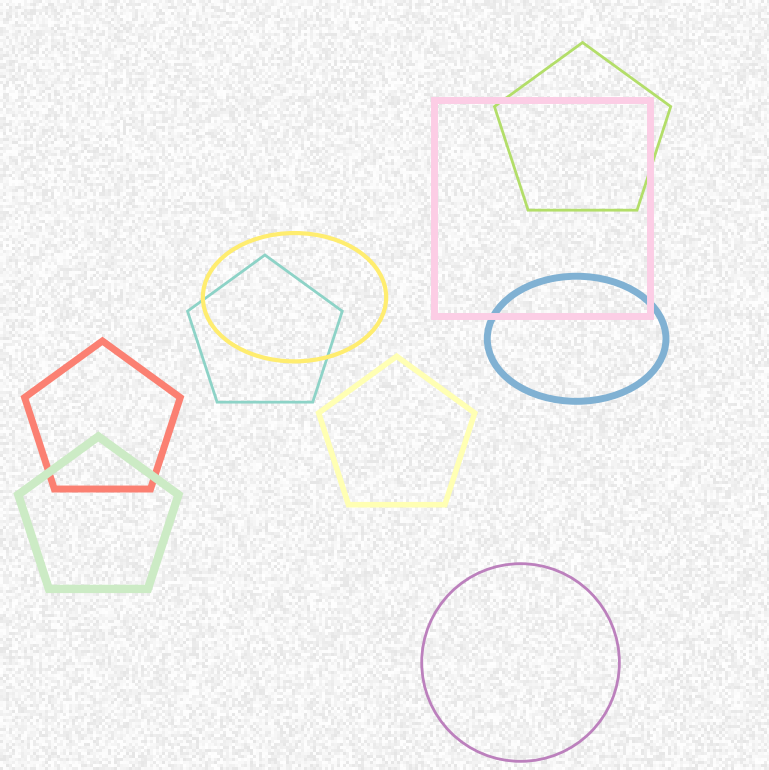[{"shape": "pentagon", "thickness": 1, "radius": 0.53, "center": [0.344, 0.563]}, {"shape": "pentagon", "thickness": 2, "radius": 0.53, "center": [0.515, 0.431]}, {"shape": "pentagon", "thickness": 2.5, "radius": 0.53, "center": [0.133, 0.451]}, {"shape": "oval", "thickness": 2.5, "radius": 0.58, "center": [0.749, 0.56]}, {"shape": "pentagon", "thickness": 1, "radius": 0.6, "center": [0.757, 0.824]}, {"shape": "square", "thickness": 2.5, "radius": 0.7, "center": [0.704, 0.73]}, {"shape": "circle", "thickness": 1, "radius": 0.64, "center": [0.676, 0.14]}, {"shape": "pentagon", "thickness": 3, "radius": 0.55, "center": [0.128, 0.324]}, {"shape": "oval", "thickness": 1.5, "radius": 0.6, "center": [0.383, 0.614]}]